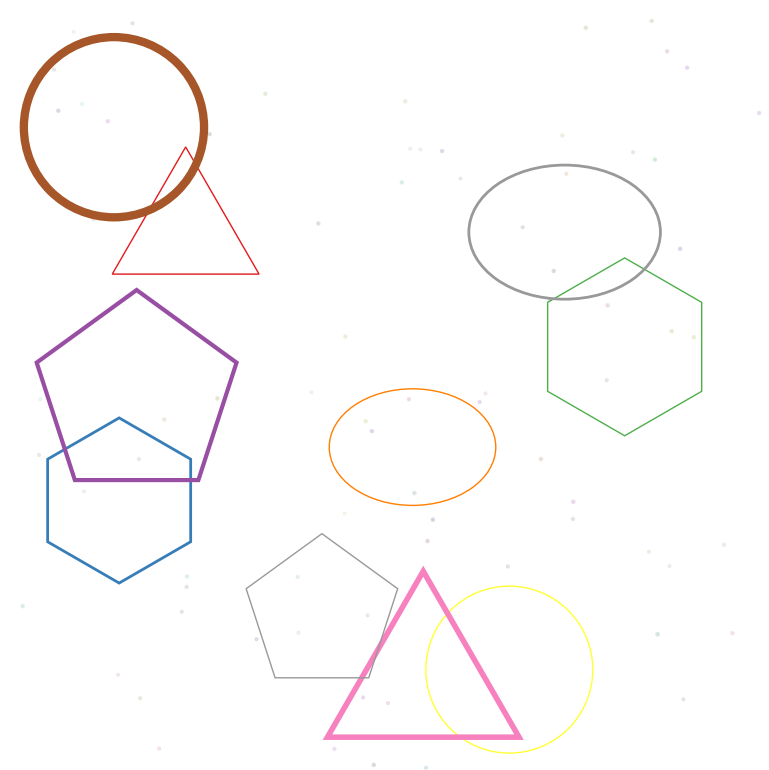[{"shape": "triangle", "thickness": 0.5, "radius": 0.55, "center": [0.241, 0.699]}, {"shape": "hexagon", "thickness": 1, "radius": 0.54, "center": [0.155, 0.35]}, {"shape": "hexagon", "thickness": 0.5, "radius": 0.58, "center": [0.811, 0.55]}, {"shape": "pentagon", "thickness": 1.5, "radius": 0.68, "center": [0.177, 0.487]}, {"shape": "oval", "thickness": 0.5, "radius": 0.54, "center": [0.536, 0.419]}, {"shape": "circle", "thickness": 0.5, "radius": 0.54, "center": [0.661, 0.13]}, {"shape": "circle", "thickness": 3, "radius": 0.59, "center": [0.148, 0.835]}, {"shape": "triangle", "thickness": 2, "radius": 0.72, "center": [0.55, 0.114]}, {"shape": "oval", "thickness": 1, "radius": 0.62, "center": [0.733, 0.699]}, {"shape": "pentagon", "thickness": 0.5, "radius": 0.52, "center": [0.418, 0.203]}]